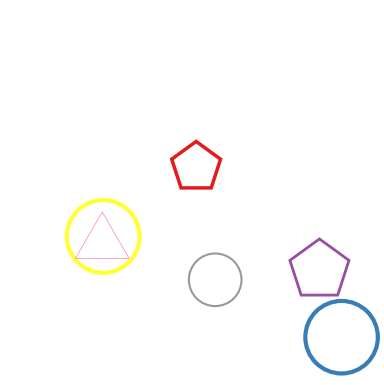[{"shape": "pentagon", "thickness": 2.5, "radius": 0.33, "center": [0.509, 0.566]}, {"shape": "circle", "thickness": 3, "radius": 0.47, "center": [0.887, 0.124]}, {"shape": "pentagon", "thickness": 2, "radius": 0.4, "center": [0.83, 0.299]}, {"shape": "circle", "thickness": 3, "radius": 0.47, "center": [0.268, 0.386]}, {"shape": "triangle", "thickness": 0.5, "radius": 0.4, "center": [0.266, 0.369]}, {"shape": "circle", "thickness": 1.5, "radius": 0.34, "center": [0.559, 0.273]}]